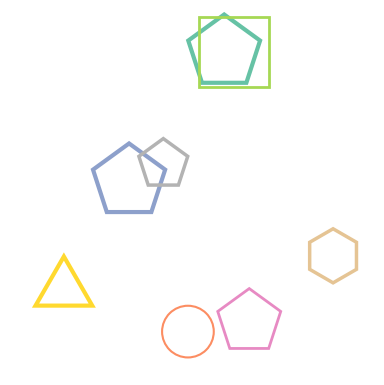[{"shape": "pentagon", "thickness": 3, "radius": 0.49, "center": [0.582, 0.864]}, {"shape": "circle", "thickness": 1.5, "radius": 0.34, "center": [0.488, 0.139]}, {"shape": "pentagon", "thickness": 3, "radius": 0.49, "center": [0.335, 0.529]}, {"shape": "pentagon", "thickness": 2, "radius": 0.43, "center": [0.647, 0.164]}, {"shape": "square", "thickness": 2, "radius": 0.45, "center": [0.607, 0.864]}, {"shape": "triangle", "thickness": 3, "radius": 0.43, "center": [0.166, 0.249]}, {"shape": "hexagon", "thickness": 2.5, "radius": 0.35, "center": [0.865, 0.336]}, {"shape": "pentagon", "thickness": 2.5, "radius": 0.33, "center": [0.424, 0.573]}]